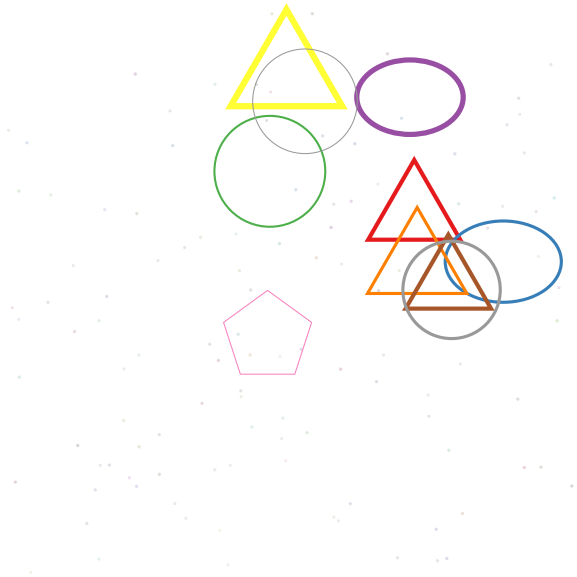[{"shape": "triangle", "thickness": 2, "radius": 0.46, "center": [0.717, 0.63]}, {"shape": "oval", "thickness": 1.5, "radius": 0.5, "center": [0.871, 0.546]}, {"shape": "circle", "thickness": 1, "radius": 0.48, "center": [0.467, 0.702]}, {"shape": "oval", "thickness": 2.5, "radius": 0.46, "center": [0.71, 0.831]}, {"shape": "triangle", "thickness": 1.5, "radius": 0.5, "center": [0.722, 0.541]}, {"shape": "triangle", "thickness": 3, "radius": 0.56, "center": [0.496, 0.871]}, {"shape": "triangle", "thickness": 2, "radius": 0.43, "center": [0.776, 0.507]}, {"shape": "pentagon", "thickness": 0.5, "radius": 0.4, "center": [0.463, 0.416]}, {"shape": "circle", "thickness": 0.5, "radius": 0.45, "center": [0.528, 0.824]}, {"shape": "circle", "thickness": 1.5, "radius": 0.42, "center": [0.782, 0.497]}]